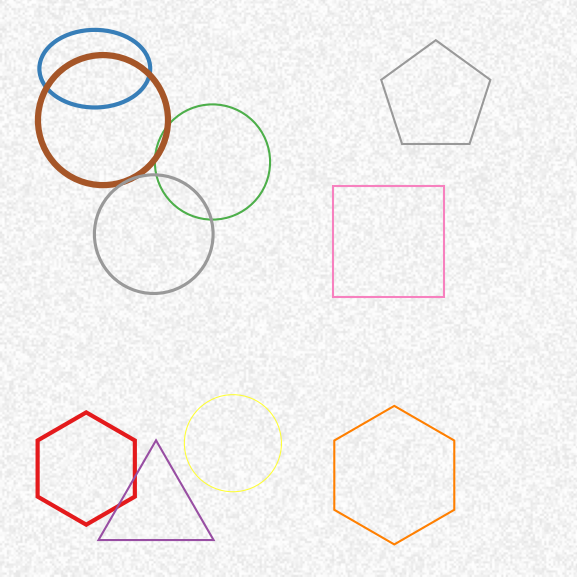[{"shape": "hexagon", "thickness": 2, "radius": 0.49, "center": [0.149, 0.188]}, {"shape": "oval", "thickness": 2, "radius": 0.48, "center": [0.164, 0.88]}, {"shape": "circle", "thickness": 1, "radius": 0.5, "center": [0.368, 0.719]}, {"shape": "triangle", "thickness": 1, "radius": 0.58, "center": [0.27, 0.122]}, {"shape": "hexagon", "thickness": 1, "radius": 0.6, "center": [0.683, 0.176]}, {"shape": "circle", "thickness": 0.5, "radius": 0.42, "center": [0.403, 0.232]}, {"shape": "circle", "thickness": 3, "radius": 0.56, "center": [0.178, 0.791]}, {"shape": "square", "thickness": 1, "radius": 0.48, "center": [0.672, 0.581]}, {"shape": "pentagon", "thickness": 1, "radius": 0.5, "center": [0.755, 0.83]}, {"shape": "circle", "thickness": 1.5, "radius": 0.51, "center": [0.266, 0.594]}]